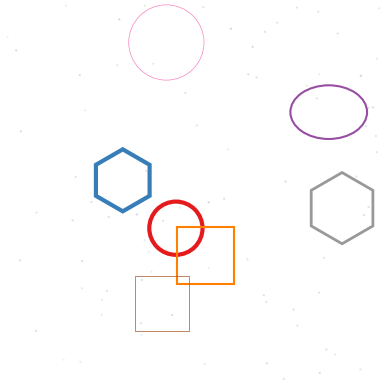[{"shape": "circle", "thickness": 3, "radius": 0.35, "center": [0.457, 0.407]}, {"shape": "hexagon", "thickness": 3, "radius": 0.4, "center": [0.319, 0.532]}, {"shape": "oval", "thickness": 1.5, "radius": 0.5, "center": [0.854, 0.709]}, {"shape": "square", "thickness": 1.5, "radius": 0.37, "center": [0.534, 0.336]}, {"shape": "square", "thickness": 0.5, "radius": 0.35, "center": [0.421, 0.211]}, {"shape": "circle", "thickness": 0.5, "radius": 0.49, "center": [0.432, 0.89]}, {"shape": "hexagon", "thickness": 2, "radius": 0.46, "center": [0.888, 0.459]}]